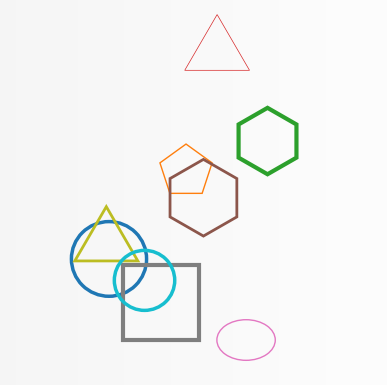[{"shape": "circle", "thickness": 2.5, "radius": 0.48, "center": [0.281, 0.327]}, {"shape": "pentagon", "thickness": 1, "radius": 0.35, "center": [0.48, 0.555]}, {"shape": "hexagon", "thickness": 3, "radius": 0.43, "center": [0.69, 0.634]}, {"shape": "triangle", "thickness": 0.5, "radius": 0.48, "center": [0.56, 0.866]}, {"shape": "hexagon", "thickness": 2, "radius": 0.5, "center": [0.525, 0.486]}, {"shape": "oval", "thickness": 1, "radius": 0.38, "center": [0.635, 0.117]}, {"shape": "square", "thickness": 3, "radius": 0.49, "center": [0.415, 0.215]}, {"shape": "triangle", "thickness": 2, "radius": 0.47, "center": [0.274, 0.369]}, {"shape": "circle", "thickness": 2.5, "radius": 0.39, "center": [0.373, 0.272]}]